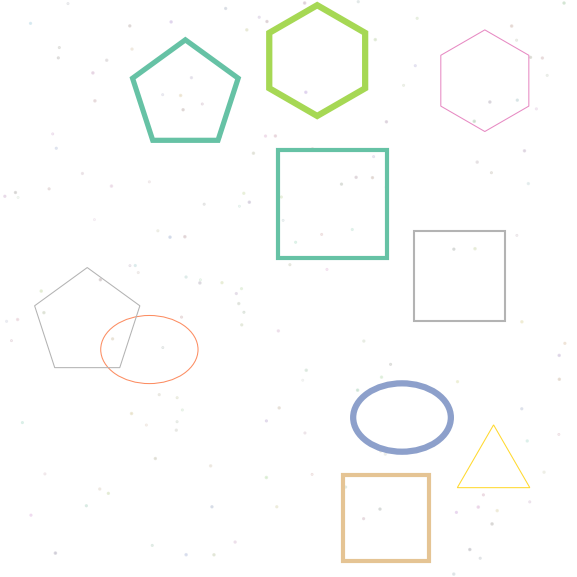[{"shape": "square", "thickness": 2, "radius": 0.47, "center": [0.576, 0.646]}, {"shape": "pentagon", "thickness": 2.5, "radius": 0.48, "center": [0.321, 0.834]}, {"shape": "oval", "thickness": 0.5, "radius": 0.42, "center": [0.259, 0.394]}, {"shape": "oval", "thickness": 3, "radius": 0.42, "center": [0.696, 0.276]}, {"shape": "hexagon", "thickness": 0.5, "radius": 0.44, "center": [0.84, 0.859]}, {"shape": "hexagon", "thickness": 3, "radius": 0.48, "center": [0.549, 0.894]}, {"shape": "triangle", "thickness": 0.5, "radius": 0.36, "center": [0.855, 0.191]}, {"shape": "square", "thickness": 2, "radius": 0.37, "center": [0.668, 0.103]}, {"shape": "pentagon", "thickness": 0.5, "radius": 0.48, "center": [0.151, 0.44]}, {"shape": "square", "thickness": 1, "radius": 0.39, "center": [0.796, 0.522]}]